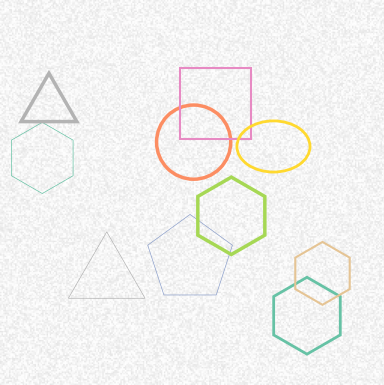[{"shape": "hexagon", "thickness": 2, "radius": 0.5, "center": [0.797, 0.18]}, {"shape": "hexagon", "thickness": 0.5, "radius": 0.46, "center": [0.11, 0.59]}, {"shape": "circle", "thickness": 2.5, "radius": 0.48, "center": [0.503, 0.631]}, {"shape": "pentagon", "thickness": 0.5, "radius": 0.58, "center": [0.494, 0.327]}, {"shape": "square", "thickness": 1.5, "radius": 0.46, "center": [0.56, 0.732]}, {"shape": "hexagon", "thickness": 2.5, "radius": 0.5, "center": [0.601, 0.439]}, {"shape": "oval", "thickness": 2, "radius": 0.47, "center": [0.71, 0.62]}, {"shape": "hexagon", "thickness": 1.5, "radius": 0.41, "center": [0.838, 0.29]}, {"shape": "triangle", "thickness": 2.5, "radius": 0.42, "center": [0.127, 0.726]}, {"shape": "triangle", "thickness": 0.5, "radius": 0.58, "center": [0.277, 0.283]}]